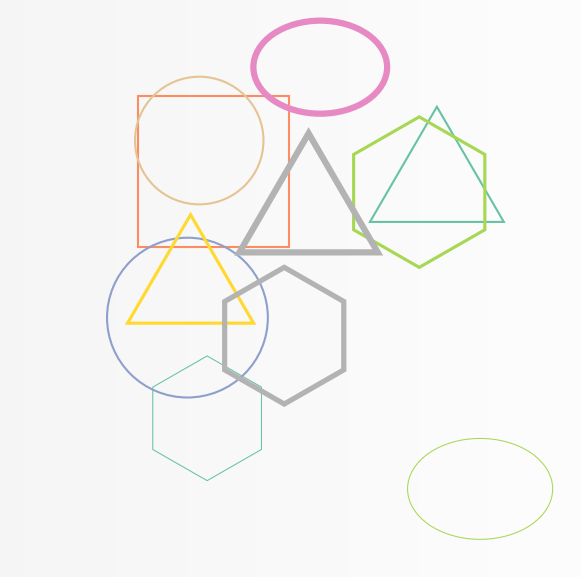[{"shape": "hexagon", "thickness": 0.5, "radius": 0.54, "center": [0.356, 0.275]}, {"shape": "triangle", "thickness": 1, "radius": 0.66, "center": [0.752, 0.681]}, {"shape": "square", "thickness": 1, "radius": 0.65, "center": [0.367, 0.703]}, {"shape": "circle", "thickness": 1, "radius": 0.69, "center": [0.322, 0.449]}, {"shape": "oval", "thickness": 3, "radius": 0.58, "center": [0.551, 0.883]}, {"shape": "hexagon", "thickness": 1.5, "radius": 0.65, "center": [0.721, 0.666]}, {"shape": "oval", "thickness": 0.5, "radius": 0.62, "center": [0.826, 0.153]}, {"shape": "triangle", "thickness": 1.5, "radius": 0.63, "center": [0.328, 0.502]}, {"shape": "circle", "thickness": 1, "radius": 0.55, "center": [0.343, 0.756]}, {"shape": "hexagon", "thickness": 2.5, "radius": 0.59, "center": [0.489, 0.418]}, {"shape": "triangle", "thickness": 3, "radius": 0.69, "center": [0.531, 0.631]}]